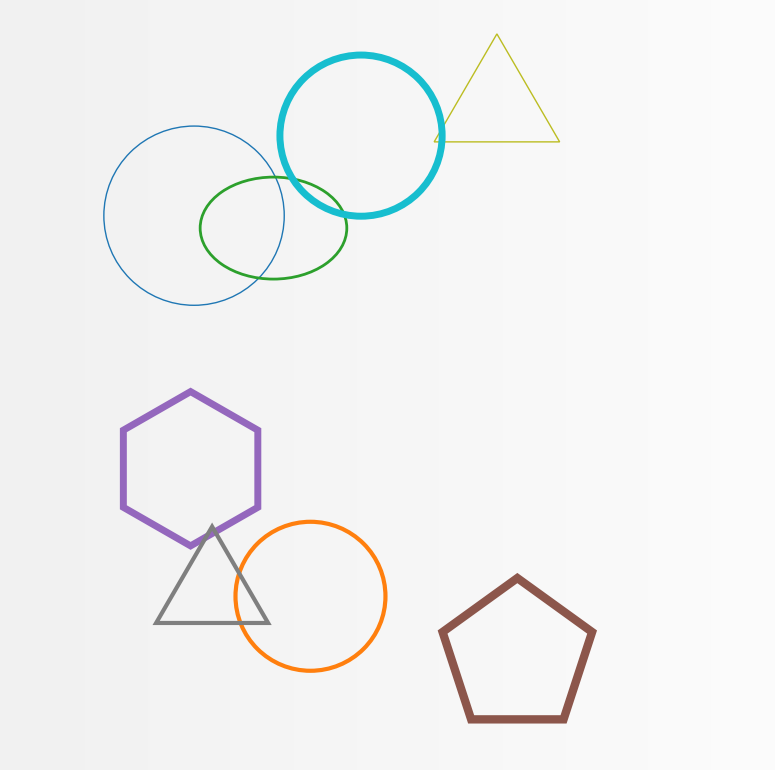[{"shape": "circle", "thickness": 0.5, "radius": 0.58, "center": [0.25, 0.72]}, {"shape": "circle", "thickness": 1.5, "radius": 0.48, "center": [0.401, 0.226]}, {"shape": "oval", "thickness": 1, "radius": 0.47, "center": [0.353, 0.704]}, {"shape": "hexagon", "thickness": 2.5, "radius": 0.5, "center": [0.246, 0.391]}, {"shape": "pentagon", "thickness": 3, "radius": 0.51, "center": [0.668, 0.148]}, {"shape": "triangle", "thickness": 1.5, "radius": 0.42, "center": [0.274, 0.233]}, {"shape": "triangle", "thickness": 0.5, "radius": 0.47, "center": [0.641, 0.862]}, {"shape": "circle", "thickness": 2.5, "radius": 0.52, "center": [0.466, 0.824]}]